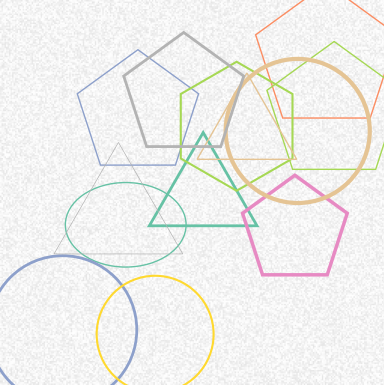[{"shape": "triangle", "thickness": 2, "radius": 0.81, "center": [0.528, 0.494]}, {"shape": "oval", "thickness": 1, "radius": 0.78, "center": [0.327, 0.416]}, {"shape": "pentagon", "thickness": 1, "radius": 0.97, "center": [0.848, 0.85]}, {"shape": "circle", "thickness": 2, "radius": 0.96, "center": [0.163, 0.143]}, {"shape": "pentagon", "thickness": 1, "radius": 0.83, "center": [0.358, 0.705]}, {"shape": "pentagon", "thickness": 2.5, "radius": 0.71, "center": [0.766, 0.402]}, {"shape": "pentagon", "thickness": 1, "radius": 0.92, "center": [0.868, 0.709]}, {"shape": "hexagon", "thickness": 1.5, "radius": 0.84, "center": [0.615, 0.672]}, {"shape": "circle", "thickness": 1.5, "radius": 0.76, "center": [0.403, 0.132]}, {"shape": "circle", "thickness": 3, "radius": 0.94, "center": [0.773, 0.66]}, {"shape": "triangle", "thickness": 1, "radius": 0.75, "center": [0.641, 0.661]}, {"shape": "pentagon", "thickness": 2, "radius": 0.82, "center": [0.477, 0.752]}, {"shape": "triangle", "thickness": 0.5, "radius": 0.97, "center": [0.308, 0.437]}]